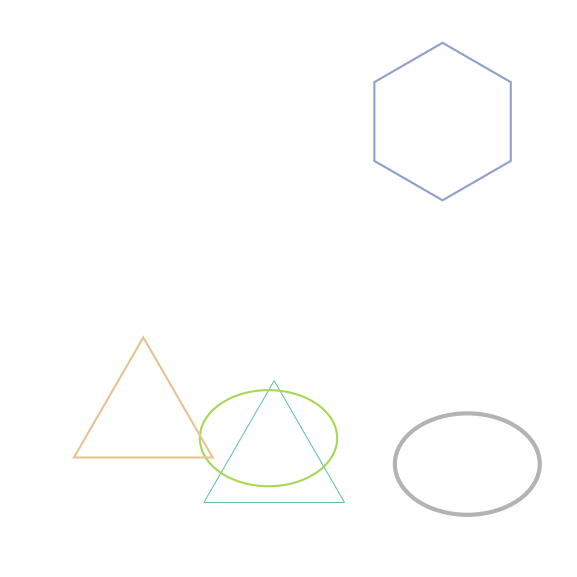[{"shape": "triangle", "thickness": 0.5, "radius": 0.7, "center": [0.475, 0.199]}, {"shape": "hexagon", "thickness": 1, "radius": 0.68, "center": [0.766, 0.789]}, {"shape": "oval", "thickness": 1, "radius": 0.59, "center": [0.465, 0.24]}, {"shape": "triangle", "thickness": 1, "radius": 0.69, "center": [0.248, 0.276]}, {"shape": "oval", "thickness": 2, "radius": 0.63, "center": [0.809, 0.196]}]